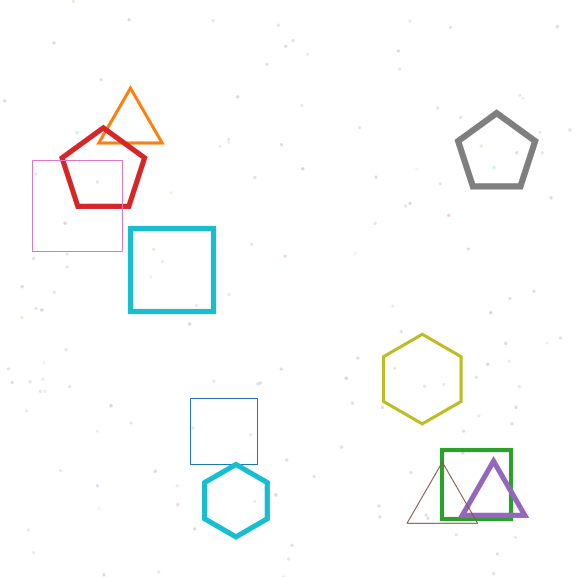[{"shape": "square", "thickness": 0.5, "radius": 0.29, "center": [0.387, 0.253]}, {"shape": "triangle", "thickness": 1.5, "radius": 0.32, "center": [0.226, 0.783]}, {"shape": "square", "thickness": 2, "radius": 0.3, "center": [0.825, 0.16]}, {"shape": "pentagon", "thickness": 2.5, "radius": 0.38, "center": [0.179, 0.703]}, {"shape": "triangle", "thickness": 2.5, "radius": 0.31, "center": [0.855, 0.138]}, {"shape": "triangle", "thickness": 0.5, "radius": 0.35, "center": [0.766, 0.128]}, {"shape": "square", "thickness": 0.5, "radius": 0.39, "center": [0.134, 0.644]}, {"shape": "pentagon", "thickness": 3, "radius": 0.35, "center": [0.86, 0.733]}, {"shape": "hexagon", "thickness": 1.5, "radius": 0.39, "center": [0.731, 0.343]}, {"shape": "square", "thickness": 2.5, "radius": 0.36, "center": [0.298, 0.532]}, {"shape": "hexagon", "thickness": 2.5, "radius": 0.31, "center": [0.409, 0.132]}]